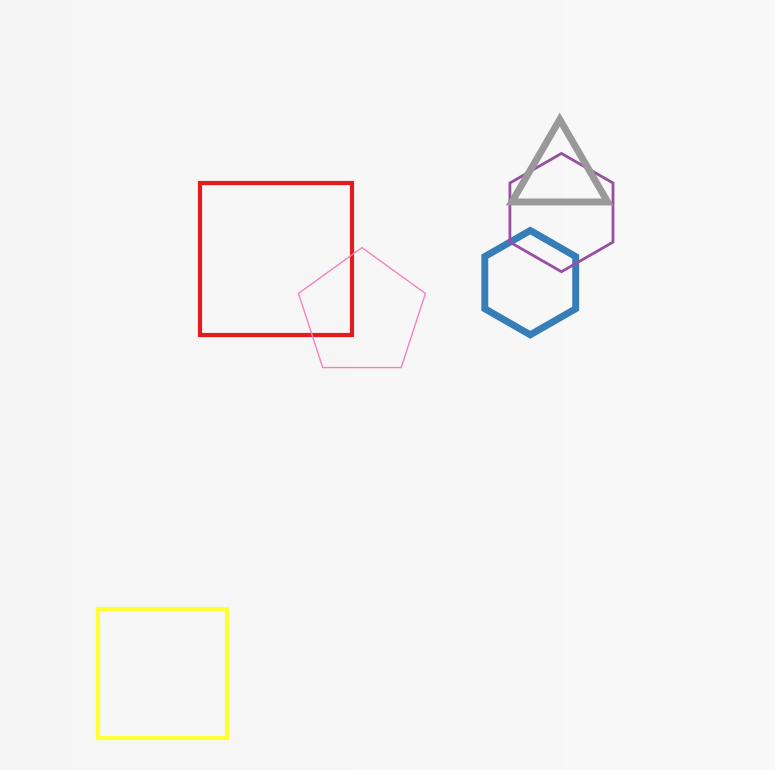[{"shape": "square", "thickness": 1.5, "radius": 0.49, "center": [0.356, 0.663]}, {"shape": "hexagon", "thickness": 2.5, "radius": 0.34, "center": [0.684, 0.633]}, {"shape": "hexagon", "thickness": 1, "radius": 0.38, "center": [0.724, 0.724]}, {"shape": "square", "thickness": 1.5, "radius": 0.42, "center": [0.21, 0.125]}, {"shape": "pentagon", "thickness": 0.5, "radius": 0.43, "center": [0.467, 0.592]}, {"shape": "triangle", "thickness": 2.5, "radius": 0.36, "center": [0.722, 0.773]}]